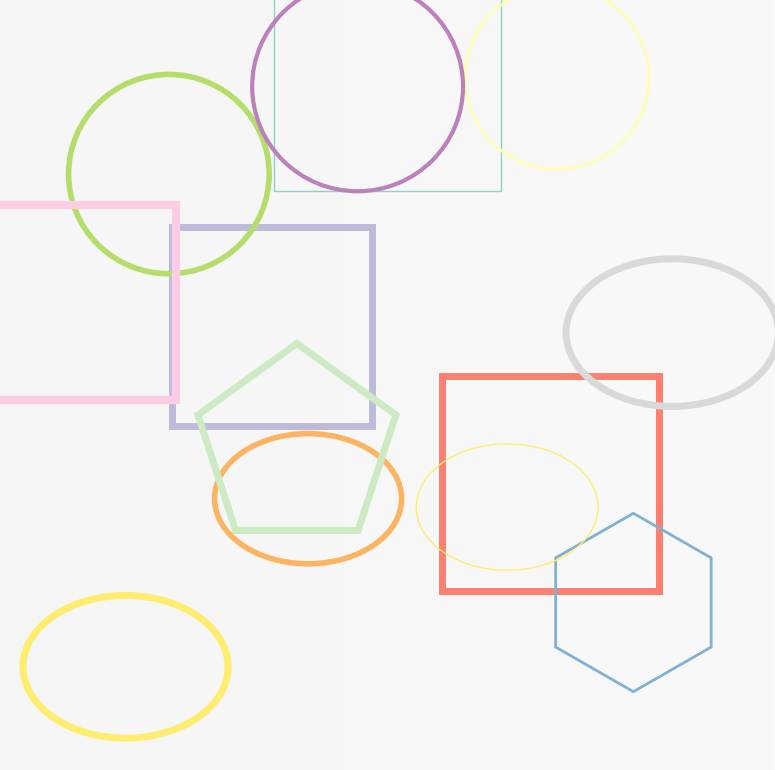[{"shape": "square", "thickness": 0.5, "radius": 0.73, "center": [0.5, 0.898]}, {"shape": "circle", "thickness": 1, "radius": 0.59, "center": [0.719, 0.899]}, {"shape": "square", "thickness": 2.5, "radius": 0.65, "center": [0.351, 0.576]}, {"shape": "square", "thickness": 2.5, "radius": 0.7, "center": [0.71, 0.372]}, {"shape": "hexagon", "thickness": 1, "radius": 0.58, "center": [0.817, 0.218]}, {"shape": "oval", "thickness": 2, "radius": 0.6, "center": [0.397, 0.352]}, {"shape": "circle", "thickness": 2, "radius": 0.65, "center": [0.218, 0.774]}, {"shape": "square", "thickness": 3, "radius": 0.63, "center": [0.1, 0.607]}, {"shape": "oval", "thickness": 2.5, "radius": 0.68, "center": [0.867, 0.568]}, {"shape": "circle", "thickness": 1.5, "radius": 0.68, "center": [0.461, 0.888]}, {"shape": "pentagon", "thickness": 2.5, "radius": 0.67, "center": [0.383, 0.42]}, {"shape": "oval", "thickness": 2.5, "radius": 0.66, "center": [0.162, 0.134]}, {"shape": "oval", "thickness": 0.5, "radius": 0.59, "center": [0.654, 0.342]}]